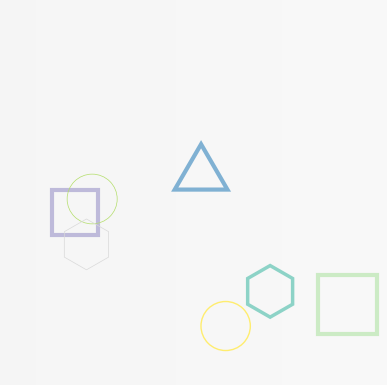[{"shape": "hexagon", "thickness": 2.5, "radius": 0.33, "center": [0.697, 0.243]}, {"shape": "square", "thickness": 3, "radius": 0.3, "center": [0.193, 0.448]}, {"shape": "triangle", "thickness": 3, "radius": 0.39, "center": [0.519, 0.547]}, {"shape": "circle", "thickness": 0.5, "radius": 0.32, "center": [0.238, 0.483]}, {"shape": "hexagon", "thickness": 0.5, "radius": 0.33, "center": [0.223, 0.365]}, {"shape": "square", "thickness": 3, "radius": 0.38, "center": [0.898, 0.209]}, {"shape": "circle", "thickness": 1, "radius": 0.32, "center": [0.582, 0.153]}]